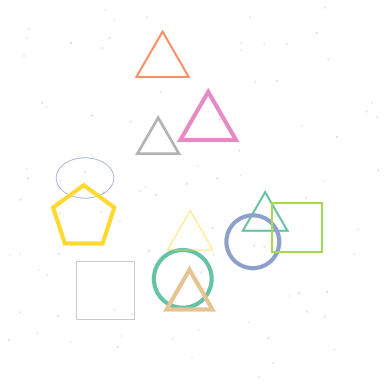[{"shape": "circle", "thickness": 3, "radius": 0.38, "center": [0.475, 0.276]}, {"shape": "triangle", "thickness": 1.5, "radius": 0.33, "center": [0.689, 0.434]}, {"shape": "triangle", "thickness": 1.5, "radius": 0.39, "center": [0.422, 0.839]}, {"shape": "circle", "thickness": 3, "radius": 0.34, "center": [0.657, 0.372]}, {"shape": "oval", "thickness": 0.5, "radius": 0.37, "center": [0.221, 0.538]}, {"shape": "triangle", "thickness": 3, "radius": 0.42, "center": [0.541, 0.678]}, {"shape": "square", "thickness": 1.5, "radius": 0.32, "center": [0.771, 0.409]}, {"shape": "triangle", "thickness": 0.5, "radius": 0.34, "center": [0.494, 0.385]}, {"shape": "pentagon", "thickness": 3, "radius": 0.42, "center": [0.217, 0.435]}, {"shape": "triangle", "thickness": 3, "radius": 0.34, "center": [0.492, 0.231]}, {"shape": "square", "thickness": 0.5, "radius": 0.38, "center": [0.272, 0.246]}, {"shape": "triangle", "thickness": 2, "radius": 0.31, "center": [0.411, 0.632]}]